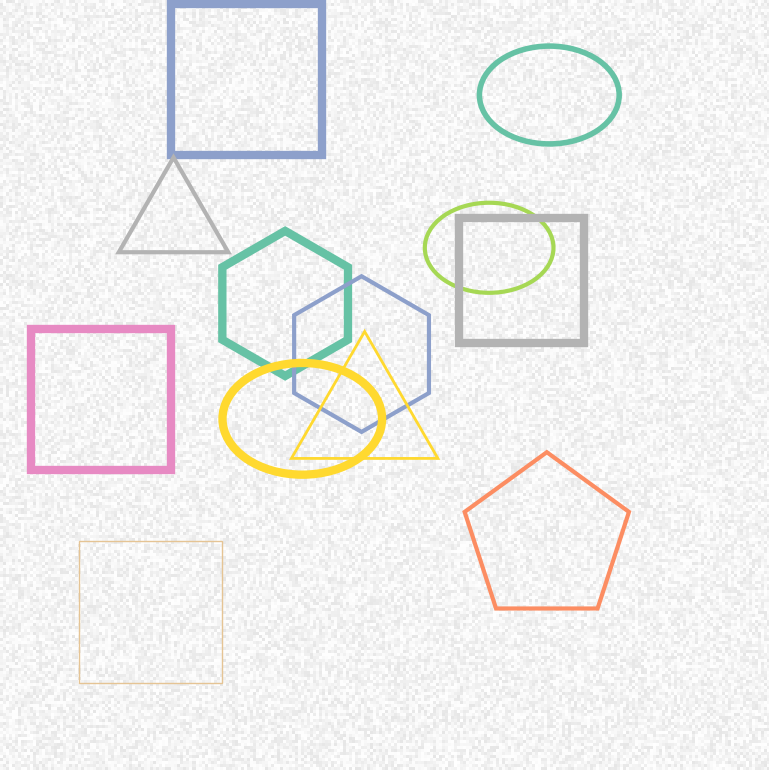[{"shape": "hexagon", "thickness": 3, "radius": 0.47, "center": [0.37, 0.606]}, {"shape": "oval", "thickness": 2, "radius": 0.45, "center": [0.713, 0.877]}, {"shape": "pentagon", "thickness": 1.5, "radius": 0.56, "center": [0.71, 0.301]}, {"shape": "hexagon", "thickness": 1.5, "radius": 0.51, "center": [0.47, 0.54]}, {"shape": "square", "thickness": 3, "radius": 0.49, "center": [0.32, 0.897]}, {"shape": "square", "thickness": 3, "radius": 0.46, "center": [0.131, 0.481]}, {"shape": "oval", "thickness": 1.5, "radius": 0.42, "center": [0.635, 0.678]}, {"shape": "oval", "thickness": 3, "radius": 0.52, "center": [0.393, 0.456]}, {"shape": "triangle", "thickness": 1, "radius": 0.55, "center": [0.474, 0.46]}, {"shape": "square", "thickness": 0.5, "radius": 0.46, "center": [0.196, 0.205]}, {"shape": "triangle", "thickness": 1.5, "radius": 0.41, "center": [0.225, 0.713]}, {"shape": "square", "thickness": 3, "radius": 0.41, "center": [0.677, 0.636]}]